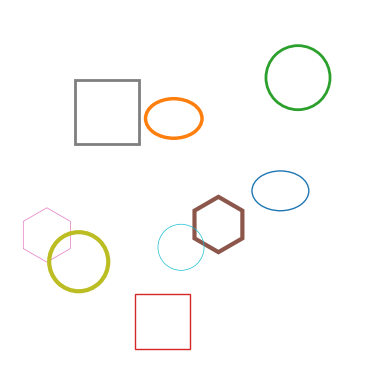[{"shape": "oval", "thickness": 1, "radius": 0.37, "center": [0.728, 0.504]}, {"shape": "oval", "thickness": 2.5, "radius": 0.37, "center": [0.451, 0.692]}, {"shape": "circle", "thickness": 2, "radius": 0.42, "center": [0.774, 0.798]}, {"shape": "square", "thickness": 1, "radius": 0.36, "center": [0.423, 0.165]}, {"shape": "hexagon", "thickness": 3, "radius": 0.36, "center": [0.567, 0.417]}, {"shape": "hexagon", "thickness": 0.5, "radius": 0.35, "center": [0.122, 0.39]}, {"shape": "square", "thickness": 2, "radius": 0.41, "center": [0.278, 0.708]}, {"shape": "circle", "thickness": 3, "radius": 0.38, "center": [0.204, 0.32]}, {"shape": "circle", "thickness": 0.5, "radius": 0.3, "center": [0.47, 0.358]}]